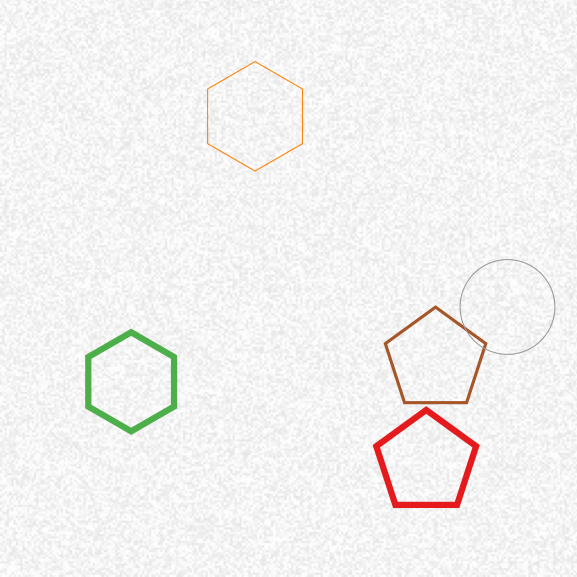[{"shape": "pentagon", "thickness": 3, "radius": 0.45, "center": [0.738, 0.198]}, {"shape": "hexagon", "thickness": 3, "radius": 0.43, "center": [0.227, 0.338]}, {"shape": "hexagon", "thickness": 0.5, "radius": 0.47, "center": [0.442, 0.798]}, {"shape": "pentagon", "thickness": 1.5, "radius": 0.46, "center": [0.754, 0.376]}, {"shape": "circle", "thickness": 0.5, "radius": 0.41, "center": [0.879, 0.468]}]